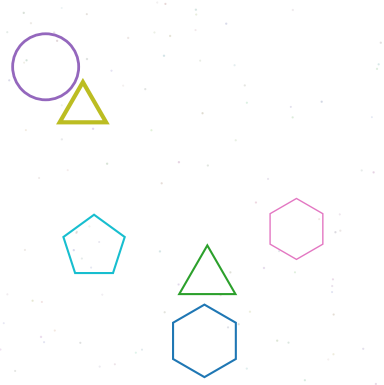[{"shape": "hexagon", "thickness": 1.5, "radius": 0.47, "center": [0.531, 0.115]}, {"shape": "triangle", "thickness": 1.5, "radius": 0.42, "center": [0.539, 0.278]}, {"shape": "circle", "thickness": 2, "radius": 0.43, "center": [0.119, 0.827]}, {"shape": "hexagon", "thickness": 1, "radius": 0.4, "center": [0.77, 0.405]}, {"shape": "triangle", "thickness": 3, "radius": 0.35, "center": [0.215, 0.717]}, {"shape": "pentagon", "thickness": 1.5, "radius": 0.42, "center": [0.244, 0.359]}]